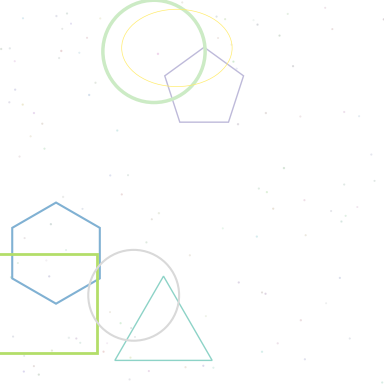[{"shape": "triangle", "thickness": 1, "radius": 0.73, "center": [0.425, 0.137]}, {"shape": "pentagon", "thickness": 1, "radius": 0.54, "center": [0.53, 0.77]}, {"shape": "hexagon", "thickness": 1.5, "radius": 0.66, "center": [0.145, 0.343]}, {"shape": "square", "thickness": 2, "radius": 0.64, "center": [0.124, 0.211]}, {"shape": "circle", "thickness": 1.5, "radius": 0.59, "center": [0.347, 0.233]}, {"shape": "circle", "thickness": 2.5, "radius": 0.66, "center": [0.4, 0.867]}, {"shape": "oval", "thickness": 0.5, "radius": 0.72, "center": [0.459, 0.876]}]